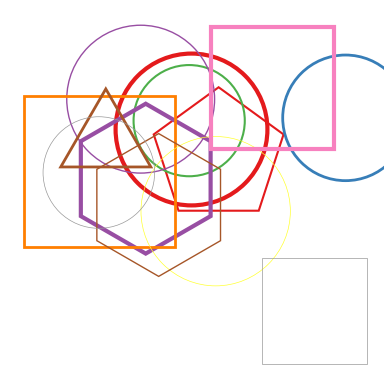[{"shape": "pentagon", "thickness": 1.5, "radius": 0.89, "center": [0.568, 0.596]}, {"shape": "circle", "thickness": 3, "radius": 0.99, "center": [0.497, 0.664]}, {"shape": "circle", "thickness": 2, "radius": 0.82, "center": [0.897, 0.694]}, {"shape": "circle", "thickness": 1.5, "radius": 0.72, "center": [0.491, 0.687]}, {"shape": "hexagon", "thickness": 3, "radius": 0.97, "center": [0.379, 0.536]}, {"shape": "circle", "thickness": 1, "radius": 0.96, "center": [0.365, 0.742]}, {"shape": "square", "thickness": 2, "radius": 0.98, "center": [0.259, 0.555]}, {"shape": "circle", "thickness": 0.5, "radius": 0.97, "center": [0.56, 0.451]}, {"shape": "triangle", "thickness": 2, "radius": 0.68, "center": [0.275, 0.634]}, {"shape": "hexagon", "thickness": 1, "radius": 0.93, "center": [0.412, 0.468]}, {"shape": "square", "thickness": 3, "radius": 0.8, "center": [0.708, 0.772]}, {"shape": "square", "thickness": 0.5, "radius": 0.68, "center": [0.817, 0.193]}, {"shape": "circle", "thickness": 0.5, "radius": 0.72, "center": [0.257, 0.552]}]